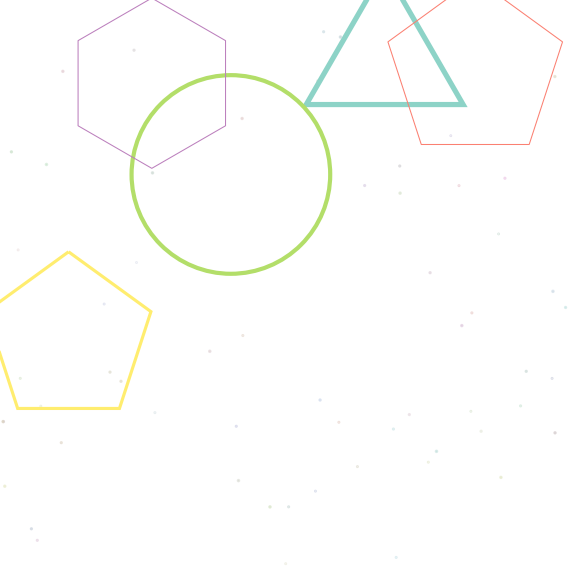[{"shape": "triangle", "thickness": 2.5, "radius": 0.78, "center": [0.666, 0.897]}, {"shape": "pentagon", "thickness": 0.5, "radius": 0.79, "center": [0.823, 0.878]}, {"shape": "circle", "thickness": 2, "radius": 0.86, "center": [0.4, 0.697]}, {"shape": "hexagon", "thickness": 0.5, "radius": 0.74, "center": [0.263, 0.855]}, {"shape": "pentagon", "thickness": 1.5, "radius": 0.75, "center": [0.119, 0.413]}]